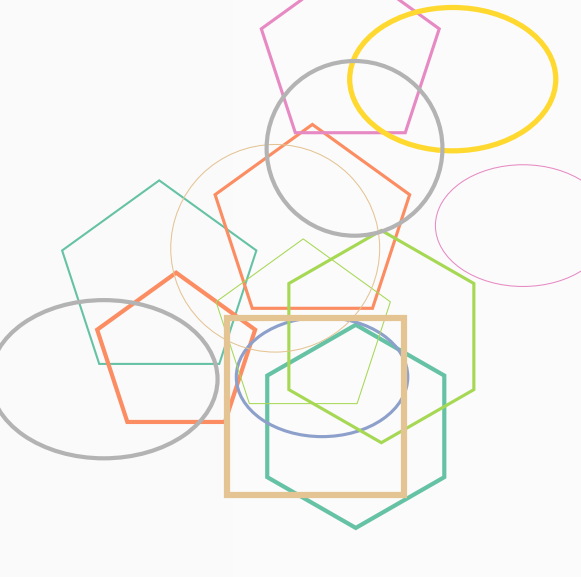[{"shape": "pentagon", "thickness": 1, "radius": 0.88, "center": [0.274, 0.511]}, {"shape": "hexagon", "thickness": 2, "radius": 0.88, "center": [0.612, 0.261]}, {"shape": "pentagon", "thickness": 2, "radius": 0.71, "center": [0.303, 0.384]}, {"shape": "pentagon", "thickness": 1.5, "radius": 0.88, "center": [0.537, 0.608]}, {"shape": "oval", "thickness": 1.5, "radius": 0.74, "center": [0.554, 0.346]}, {"shape": "oval", "thickness": 0.5, "radius": 0.75, "center": [0.9, 0.608]}, {"shape": "pentagon", "thickness": 1.5, "radius": 0.8, "center": [0.603, 0.9]}, {"shape": "pentagon", "thickness": 0.5, "radius": 0.79, "center": [0.522, 0.428]}, {"shape": "hexagon", "thickness": 1.5, "radius": 0.92, "center": [0.656, 0.416]}, {"shape": "oval", "thickness": 2.5, "radius": 0.89, "center": [0.779, 0.862]}, {"shape": "circle", "thickness": 0.5, "radius": 0.9, "center": [0.473, 0.569]}, {"shape": "square", "thickness": 3, "radius": 0.76, "center": [0.543, 0.295]}, {"shape": "circle", "thickness": 2, "radius": 0.76, "center": [0.61, 0.742]}, {"shape": "oval", "thickness": 2, "radius": 0.98, "center": [0.179, 0.342]}]